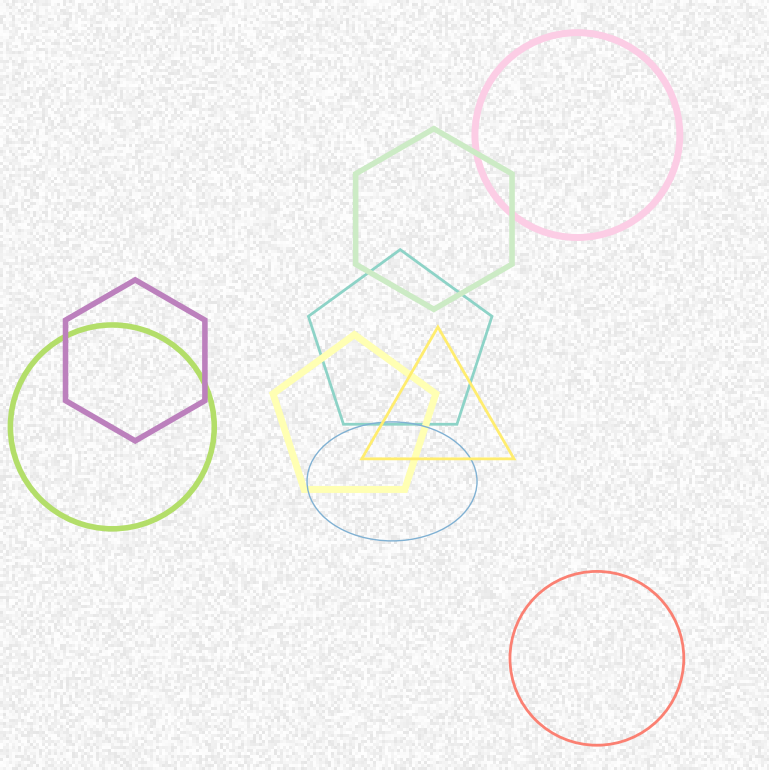[{"shape": "pentagon", "thickness": 1, "radius": 0.63, "center": [0.52, 0.55]}, {"shape": "pentagon", "thickness": 2.5, "radius": 0.56, "center": [0.46, 0.454]}, {"shape": "circle", "thickness": 1, "radius": 0.56, "center": [0.775, 0.145]}, {"shape": "oval", "thickness": 0.5, "radius": 0.55, "center": [0.509, 0.375]}, {"shape": "circle", "thickness": 2, "radius": 0.66, "center": [0.146, 0.446]}, {"shape": "circle", "thickness": 2.5, "radius": 0.67, "center": [0.75, 0.825]}, {"shape": "hexagon", "thickness": 2, "radius": 0.52, "center": [0.176, 0.532]}, {"shape": "hexagon", "thickness": 2, "radius": 0.59, "center": [0.563, 0.716]}, {"shape": "triangle", "thickness": 1, "radius": 0.57, "center": [0.569, 0.461]}]